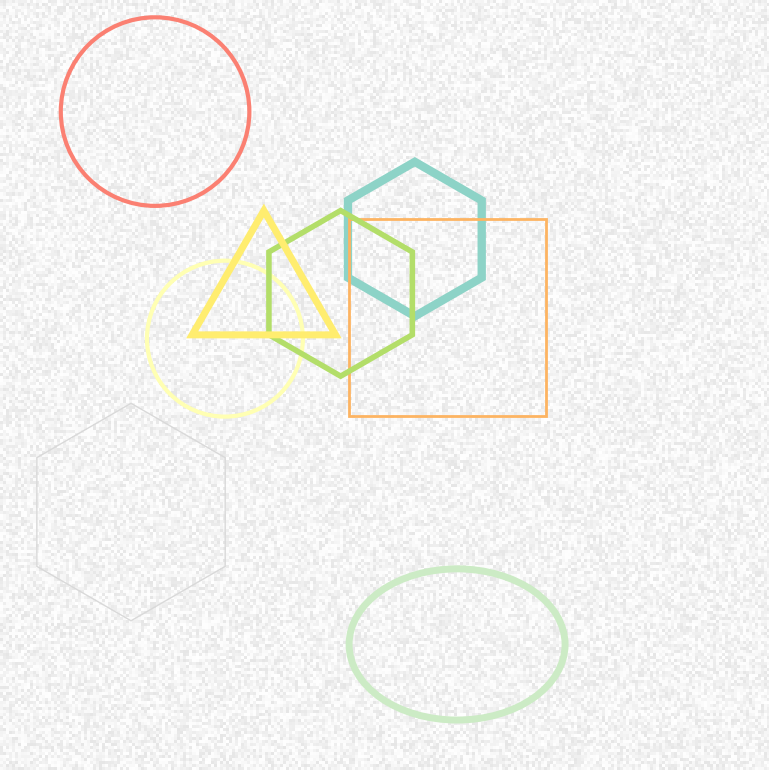[{"shape": "hexagon", "thickness": 3, "radius": 0.5, "center": [0.539, 0.69]}, {"shape": "circle", "thickness": 1.5, "radius": 0.51, "center": [0.292, 0.56]}, {"shape": "circle", "thickness": 1.5, "radius": 0.61, "center": [0.201, 0.855]}, {"shape": "square", "thickness": 1, "radius": 0.64, "center": [0.581, 0.587]}, {"shape": "hexagon", "thickness": 2, "radius": 0.54, "center": [0.442, 0.619]}, {"shape": "hexagon", "thickness": 0.5, "radius": 0.71, "center": [0.17, 0.335]}, {"shape": "oval", "thickness": 2.5, "radius": 0.7, "center": [0.594, 0.163]}, {"shape": "triangle", "thickness": 2.5, "radius": 0.54, "center": [0.343, 0.619]}]